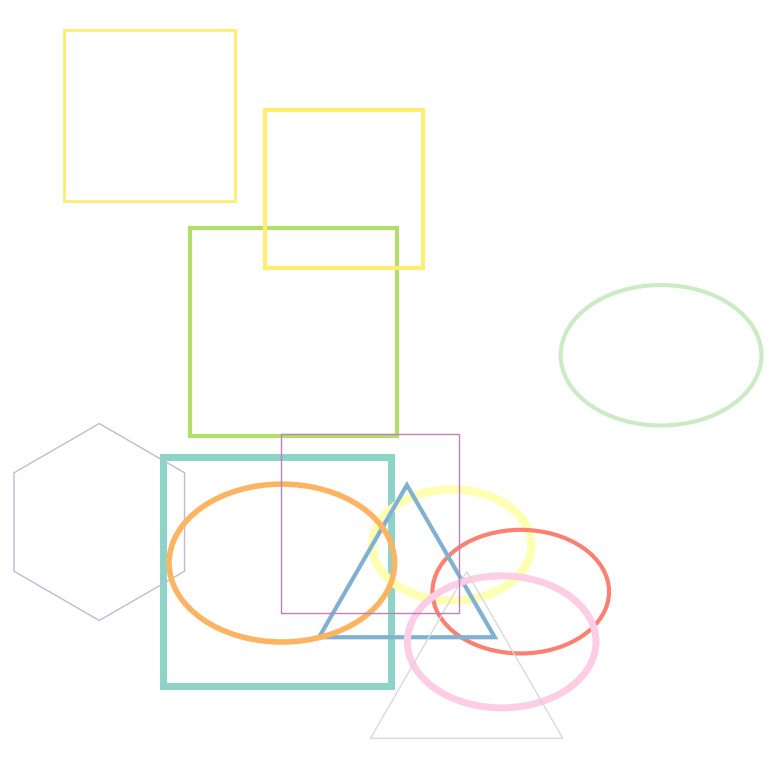[{"shape": "square", "thickness": 2.5, "radius": 0.74, "center": [0.36, 0.258]}, {"shape": "oval", "thickness": 3, "radius": 0.52, "center": [0.587, 0.292]}, {"shape": "hexagon", "thickness": 0.5, "radius": 0.64, "center": [0.129, 0.322]}, {"shape": "oval", "thickness": 1.5, "radius": 0.57, "center": [0.676, 0.232]}, {"shape": "triangle", "thickness": 1.5, "radius": 0.66, "center": [0.528, 0.238]}, {"shape": "oval", "thickness": 2, "radius": 0.73, "center": [0.366, 0.269]}, {"shape": "square", "thickness": 1.5, "radius": 0.67, "center": [0.381, 0.569]}, {"shape": "oval", "thickness": 2.5, "radius": 0.61, "center": [0.652, 0.166]}, {"shape": "triangle", "thickness": 0.5, "radius": 0.72, "center": [0.606, 0.113]}, {"shape": "square", "thickness": 0.5, "radius": 0.58, "center": [0.481, 0.32]}, {"shape": "oval", "thickness": 1.5, "radius": 0.65, "center": [0.858, 0.539]}, {"shape": "square", "thickness": 1, "radius": 0.56, "center": [0.194, 0.85]}, {"shape": "square", "thickness": 1.5, "radius": 0.51, "center": [0.447, 0.755]}]